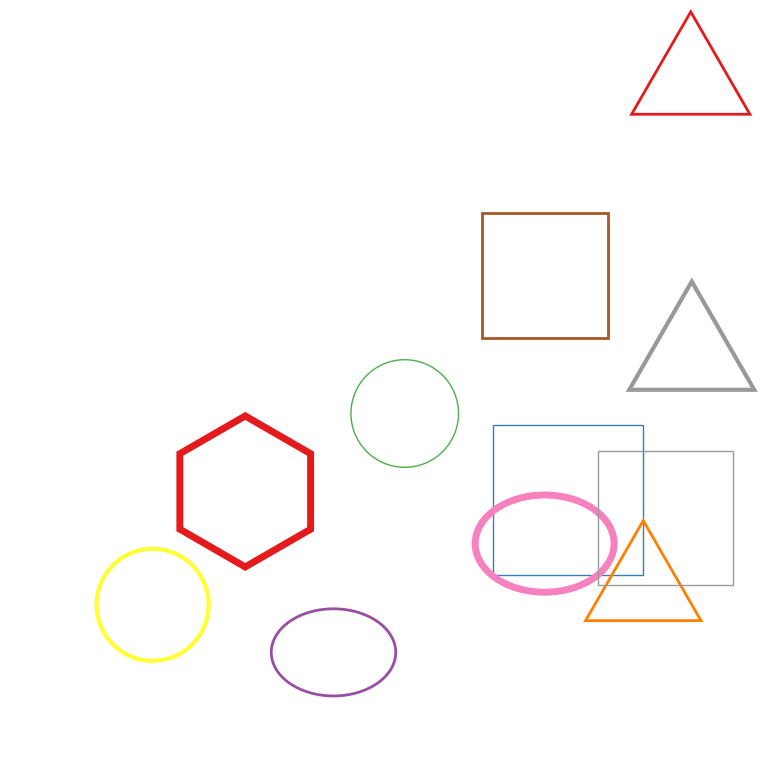[{"shape": "triangle", "thickness": 1, "radius": 0.44, "center": [0.897, 0.896]}, {"shape": "hexagon", "thickness": 2.5, "radius": 0.49, "center": [0.318, 0.362]}, {"shape": "square", "thickness": 0.5, "radius": 0.49, "center": [0.738, 0.35]}, {"shape": "circle", "thickness": 0.5, "radius": 0.35, "center": [0.526, 0.463]}, {"shape": "oval", "thickness": 1, "radius": 0.4, "center": [0.433, 0.153]}, {"shape": "triangle", "thickness": 1, "radius": 0.43, "center": [0.835, 0.237]}, {"shape": "circle", "thickness": 1.5, "radius": 0.36, "center": [0.198, 0.215]}, {"shape": "square", "thickness": 1, "radius": 0.41, "center": [0.708, 0.642]}, {"shape": "oval", "thickness": 2.5, "radius": 0.45, "center": [0.707, 0.294]}, {"shape": "triangle", "thickness": 1.5, "radius": 0.47, "center": [0.898, 0.541]}, {"shape": "square", "thickness": 0.5, "radius": 0.44, "center": [0.864, 0.327]}]